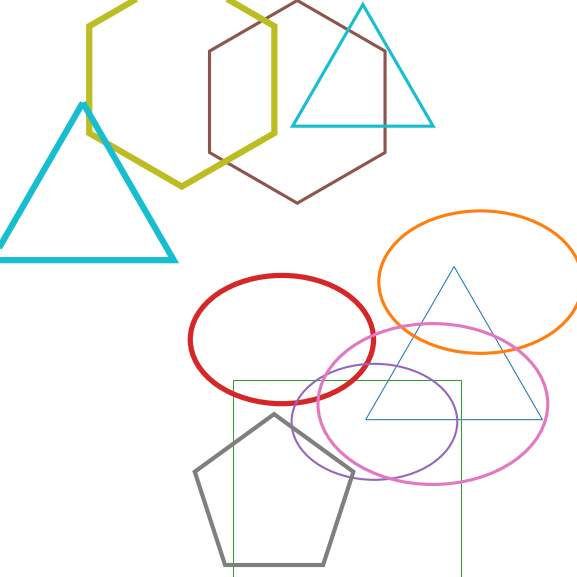[{"shape": "triangle", "thickness": 0.5, "radius": 0.88, "center": [0.786, 0.361]}, {"shape": "oval", "thickness": 1.5, "radius": 0.88, "center": [0.832, 0.511]}, {"shape": "square", "thickness": 0.5, "radius": 0.99, "center": [0.601, 0.143]}, {"shape": "oval", "thickness": 2.5, "radius": 0.79, "center": [0.488, 0.411]}, {"shape": "oval", "thickness": 1, "radius": 0.72, "center": [0.648, 0.269]}, {"shape": "hexagon", "thickness": 1.5, "radius": 0.88, "center": [0.515, 0.823]}, {"shape": "oval", "thickness": 1.5, "radius": 0.99, "center": [0.75, 0.299]}, {"shape": "pentagon", "thickness": 2, "radius": 0.72, "center": [0.475, 0.138]}, {"shape": "hexagon", "thickness": 3, "radius": 0.93, "center": [0.315, 0.861]}, {"shape": "triangle", "thickness": 3, "radius": 0.91, "center": [0.143, 0.64]}, {"shape": "triangle", "thickness": 1.5, "radius": 0.7, "center": [0.628, 0.851]}]